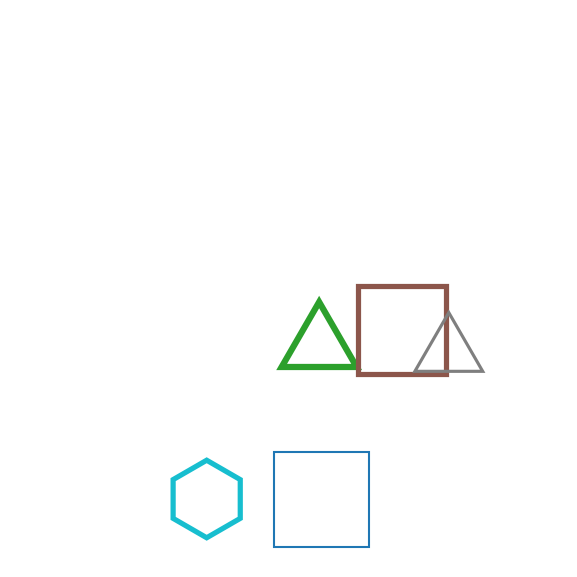[{"shape": "square", "thickness": 1, "radius": 0.41, "center": [0.557, 0.134]}, {"shape": "triangle", "thickness": 3, "radius": 0.37, "center": [0.553, 0.401]}, {"shape": "square", "thickness": 2.5, "radius": 0.38, "center": [0.697, 0.428]}, {"shape": "triangle", "thickness": 1.5, "radius": 0.34, "center": [0.777, 0.39]}, {"shape": "hexagon", "thickness": 2.5, "radius": 0.34, "center": [0.358, 0.135]}]